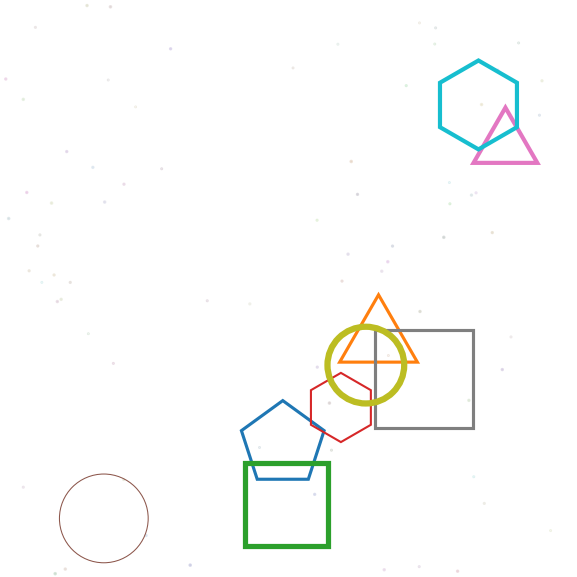[{"shape": "pentagon", "thickness": 1.5, "radius": 0.38, "center": [0.49, 0.23]}, {"shape": "triangle", "thickness": 1.5, "radius": 0.39, "center": [0.655, 0.411]}, {"shape": "square", "thickness": 2.5, "radius": 0.36, "center": [0.496, 0.125]}, {"shape": "hexagon", "thickness": 1, "radius": 0.3, "center": [0.59, 0.294]}, {"shape": "circle", "thickness": 0.5, "radius": 0.38, "center": [0.18, 0.101]}, {"shape": "triangle", "thickness": 2, "radius": 0.32, "center": [0.875, 0.749]}, {"shape": "square", "thickness": 1.5, "radius": 0.43, "center": [0.735, 0.343]}, {"shape": "circle", "thickness": 3, "radius": 0.33, "center": [0.633, 0.367]}, {"shape": "hexagon", "thickness": 2, "radius": 0.38, "center": [0.829, 0.817]}]